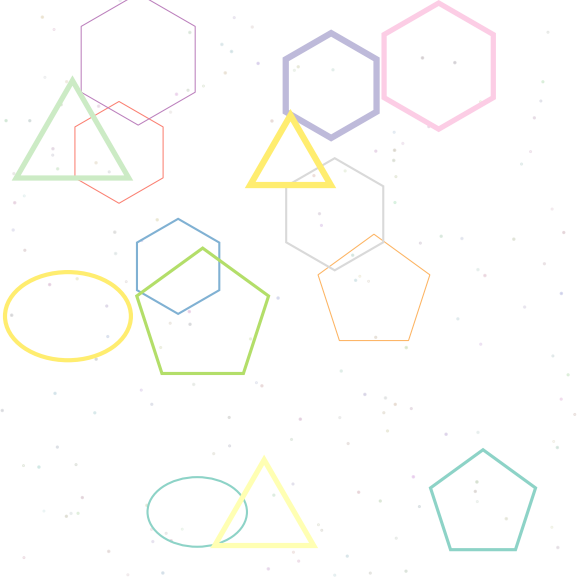[{"shape": "pentagon", "thickness": 1.5, "radius": 0.48, "center": [0.836, 0.125]}, {"shape": "oval", "thickness": 1, "radius": 0.43, "center": [0.342, 0.113]}, {"shape": "triangle", "thickness": 2.5, "radius": 0.49, "center": [0.457, 0.104]}, {"shape": "hexagon", "thickness": 3, "radius": 0.45, "center": [0.573, 0.851]}, {"shape": "hexagon", "thickness": 0.5, "radius": 0.44, "center": [0.206, 0.735]}, {"shape": "hexagon", "thickness": 1, "radius": 0.41, "center": [0.308, 0.538]}, {"shape": "pentagon", "thickness": 0.5, "radius": 0.51, "center": [0.648, 0.492]}, {"shape": "pentagon", "thickness": 1.5, "radius": 0.6, "center": [0.351, 0.449]}, {"shape": "hexagon", "thickness": 2.5, "radius": 0.55, "center": [0.76, 0.885]}, {"shape": "hexagon", "thickness": 1, "radius": 0.49, "center": [0.58, 0.628]}, {"shape": "hexagon", "thickness": 0.5, "radius": 0.57, "center": [0.239, 0.896]}, {"shape": "triangle", "thickness": 2.5, "radius": 0.56, "center": [0.125, 0.747]}, {"shape": "triangle", "thickness": 3, "radius": 0.4, "center": [0.503, 0.719]}, {"shape": "oval", "thickness": 2, "radius": 0.55, "center": [0.118, 0.452]}]